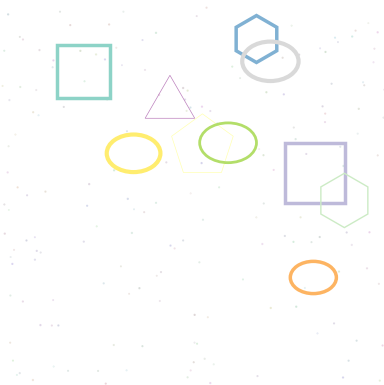[{"shape": "square", "thickness": 2.5, "radius": 0.34, "center": [0.217, 0.814]}, {"shape": "pentagon", "thickness": 0.5, "radius": 0.42, "center": [0.526, 0.62]}, {"shape": "square", "thickness": 2.5, "radius": 0.39, "center": [0.818, 0.55]}, {"shape": "hexagon", "thickness": 2.5, "radius": 0.3, "center": [0.666, 0.899]}, {"shape": "oval", "thickness": 2.5, "radius": 0.3, "center": [0.814, 0.279]}, {"shape": "oval", "thickness": 2, "radius": 0.37, "center": [0.592, 0.629]}, {"shape": "oval", "thickness": 3, "radius": 0.37, "center": [0.702, 0.841]}, {"shape": "triangle", "thickness": 0.5, "radius": 0.37, "center": [0.441, 0.73]}, {"shape": "hexagon", "thickness": 1, "radius": 0.35, "center": [0.894, 0.479]}, {"shape": "oval", "thickness": 3, "radius": 0.35, "center": [0.347, 0.602]}]